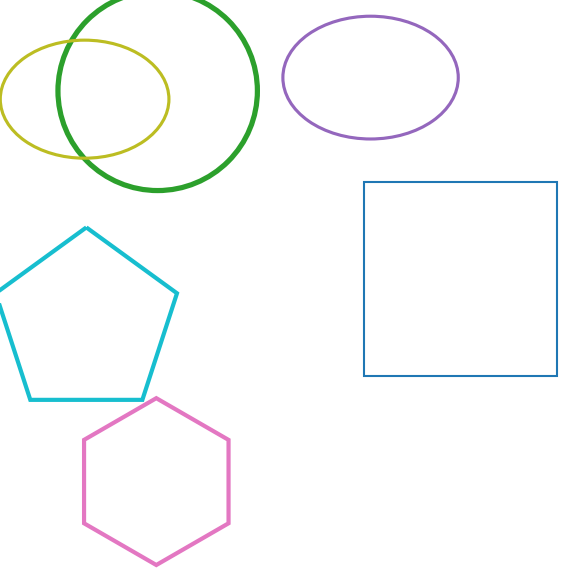[{"shape": "square", "thickness": 1, "radius": 0.84, "center": [0.798, 0.516]}, {"shape": "circle", "thickness": 2.5, "radius": 0.86, "center": [0.273, 0.842]}, {"shape": "oval", "thickness": 1.5, "radius": 0.76, "center": [0.642, 0.865]}, {"shape": "hexagon", "thickness": 2, "radius": 0.72, "center": [0.271, 0.165]}, {"shape": "oval", "thickness": 1.5, "radius": 0.73, "center": [0.147, 0.827]}, {"shape": "pentagon", "thickness": 2, "radius": 0.83, "center": [0.149, 0.44]}]